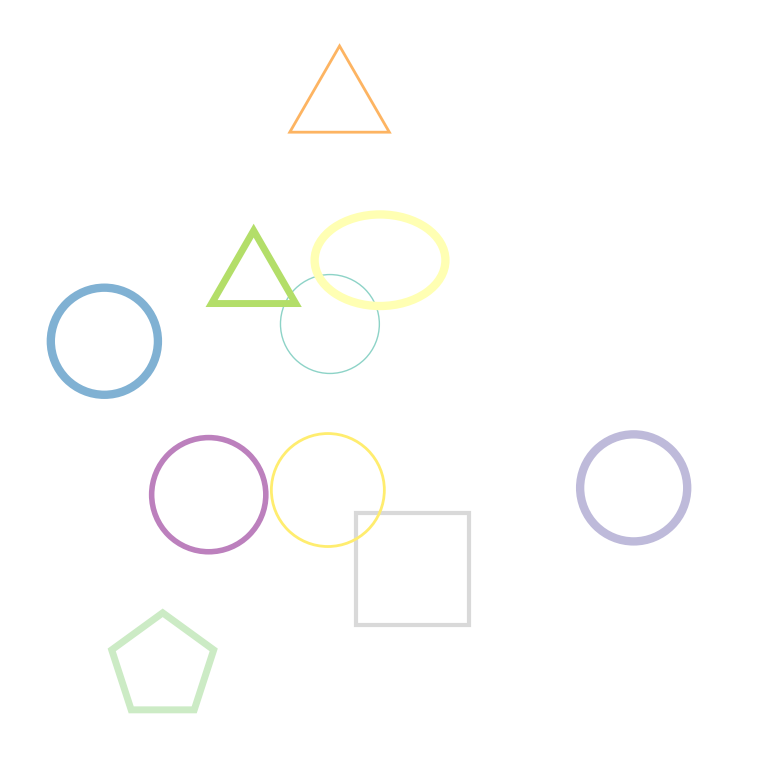[{"shape": "circle", "thickness": 0.5, "radius": 0.32, "center": [0.428, 0.579]}, {"shape": "oval", "thickness": 3, "radius": 0.42, "center": [0.494, 0.662]}, {"shape": "circle", "thickness": 3, "radius": 0.35, "center": [0.823, 0.366]}, {"shape": "circle", "thickness": 3, "radius": 0.35, "center": [0.136, 0.557]}, {"shape": "triangle", "thickness": 1, "radius": 0.37, "center": [0.441, 0.866]}, {"shape": "triangle", "thickness": 2.5, "radius": 0.32, "center": [0.329, 0.637]}, {"shape": "square", "thickness": 1.5, "radius": 0.36, "center": [0.536, 0.261]}, {"shape": "circle", "thickness": 2, "radius": 0.37, "center": [0.271, 0.358]}, {"shape": "pentagon", "thickness": 2.5, "radius": 0.35, "center": [0.211, 0.134]}, {"shape": "circle", "thickness": 1, "radius": 0.37, "center": [0.426, 0.364]}]